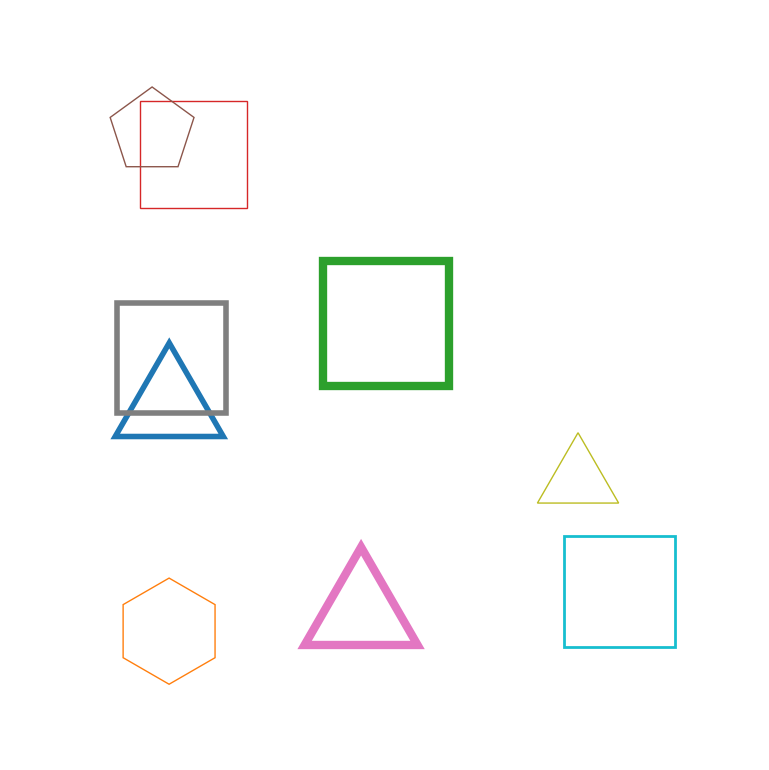[{"shape": "triangle", "thickness": 2, "radius": 0.41, "center": [0.22, 0.474]}, {"shape": "hexagon", "thickness": 0.5, "radius": 0.34, "center": [0.22, 0.18]}, {"shape": "square", "thickness": 3, "radius": 0.41, "center": [0.501, 0.58]}, {"shape": "square", "thickness": 0.5, "radius": 0.35, "center": [0.251, 0.799]}, {"shape": "pentagon", "thickness": 0.5, "radius": 0.29, "center": [0.198, 0.83]}, {"shape": "triangle", "thickness": 3, "radius": 0.42, "center": [0.469, 0.205]}, {"shape": "square", "thickness": 2, "radius": 0.35, "center": [0.223, 0.535]}, {"shape": "triangle", "thickness": 0.5, "radius": 0.3, "center": [0.751, 0.377]}, {"shape": "square", "thickness": 1, "radius": 0.36, "center": [0.805, 0.232]}]